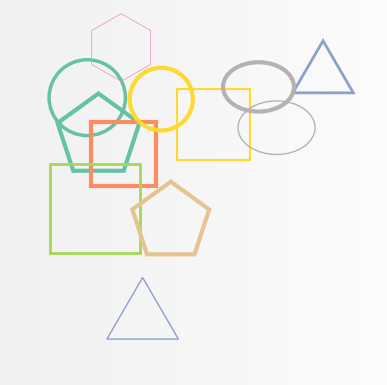[{"shape": "pentagon", "thickness": 3, "radius": 0.55, "center": [0.254, 0.646]}, {"shape": "circle", "thickness": 2.5, "radius": 0.49, "center": [0.225, 0.746]}, {"shape": "square", "thickness": 3, "radius": 0.42, "center": [0.319, 0.599]}, {"shape": "triangle", "thickness": 2, "radius": 0.45, "center": [0.834, 0.804]}, {"shape": "triangle", "thickness": 1, "radius": 0.53, "center": [0.368, 0.173]}, {"shape": "hexagon", "thickness": 0.5, "radius": 0.44, "center": [0.313, 0.877]}, {"shape": "square", "thickness": 2, "radius": 0.58, "center": [0.245, 0.458]}, {"shape": "square", "thickness": 1.5, "radius": 0.47, "center": [0.551, 0.677]}, {"shape": "circle", "thickness": 3, "radius": 0.41, "center": [0.416, 0.743]}, {"shape": "pentagon", "thickness": 3, "radius": 0.52, "center": [0.441, 0.424]}, {"shape": "oval", "thickness": 1, "radius": 0.5, "center": [0.714, 0.668]}, {"shape": "oval", "thickness": 3, "radius": 0.46, "center": [0.667, 0.774]}]